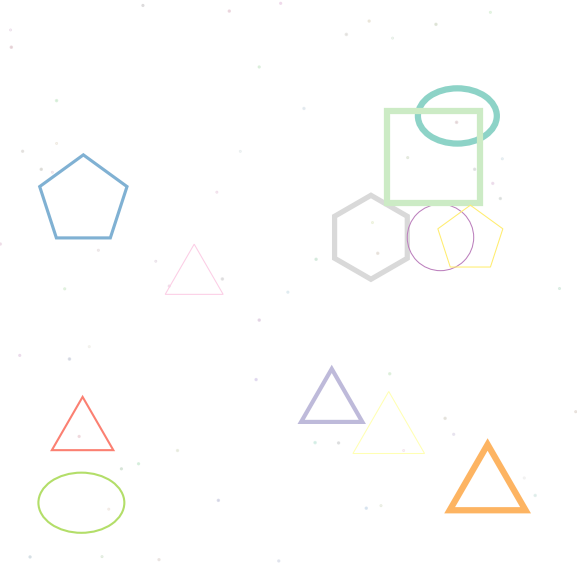[{"shape": "oval", "thickness": 3, "radius": 0.34, "center": [0.792, 0.798]}, {"shape": "triangle", "thickness": 0.5, "radius": 0.36, "center": [0.673, 0.25]}, {"shape": "triangle", "thickness": 2, "radius": 0.31, "center": [0.574, 0.299]}, {"shape": "triangle", "thickness": 1, "radius": 0.31, "center": [0.143, 0.25]}, {"shape": "pentagon", "thickness": 1.5, "radius": 0.4, "center": [0.144, 0.651]}, {"shape": "triangle", "thickness": 3, "radius": 0.38, "center": [0.844, 0.154]}, {"shape": "oval", "thickness": 1, "radius": 0.37, "center": [0.141, 0.129]}, {"shape": "triangle", "thickness": 0.5, "radius": 0.29, "center": [0.336, 0.518]}, {"shape": "hexagon", "thickness": 2.5, "radius": 0.36, "center": [0.642, 0.588]}, {"shape": "circle", "thickness": 0.5, "radius": 0.29, "center": [0.763, 0.588]}, {"shape": "square", "thickness": 3, "radius": 0.4, "center": [0.75, 0.727]}, {"shape": "pentagon", "thickness": 0.5, "radius": 0.3, "center": [0.814, 0.585]}]